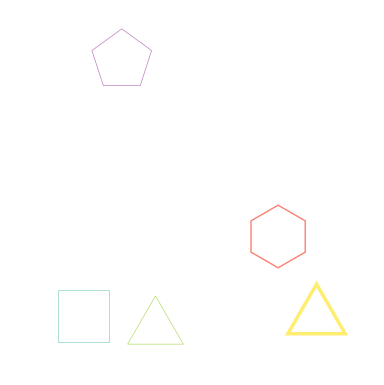[{"shape": "square", "thickness": 0.5, "radius": 0.34, "center": [0.217, 0.179]}, {"shape": "hexagon", "thickness": 1, "radius": 0.41, "center": [0.722, 0.386]}, {"shape": "triangle", "thickness": 0.5, "radius": 0.42, "center": [0.404, 0.148]}, {"shape": "pentagon", "thickness": 0.5, "radius": 0.41, "center": [0.316, 0.844]}, {"shape": "triangle", "thickness": 2.5, "radius": 0.43, "center": [0.822, 0.176]}]